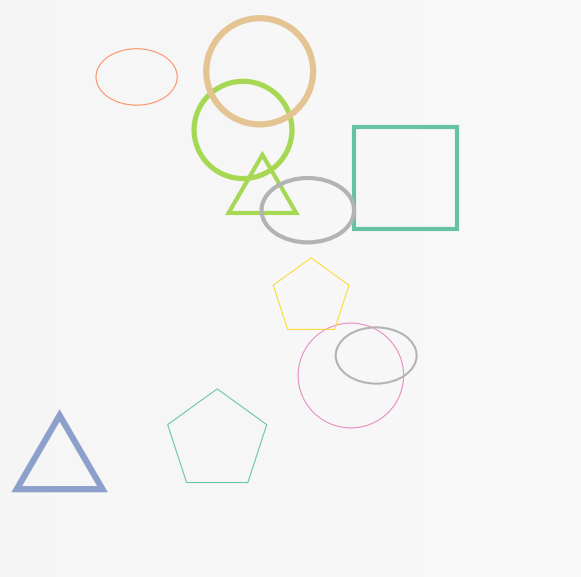[{"shape": "pentagon", "thickness": 0.5, "radius": 0.45, "center": [0.374, 0.236]}, {"shape": "square", "thickness": 2, "radius": 0.44, "center": [0.697, 0.691]}, {"shape": "oval", "thickness": 0.5, "radius": 0.35, "center": [0.235, 0.866]}, {"shape": "triangle", "thickness": 3, "radius": 0.43, "center": [0.103, 0.195]}, {"shape": "circle", "thickness": 0.5, "radius": 0.45, "center": [0.604, 0.349]}, {"shape": "triangle", "thickness": 2, "radius": 0.34, "center": [0.451, 0.664]}, {"shape": "circle", "thickness": 2.5, "radius": 0.42, "center": [0.418, 0.774]}, {"shape": "pentagon", "thickness": 0.5, "radius": 0.34, "center": [0.535, 0.484]}, {"shape": "circle", "thickness": 3, "radius": 0.46, "center": [0.447, 0.876]}, {"shape": "oval", "thickness": 2, "radius": 0.4, "center": [0.53, 0.635]}, {"shape": "oval", "thickness": 1, "radius": 0.35, "center": [0.647, 0.384]}]